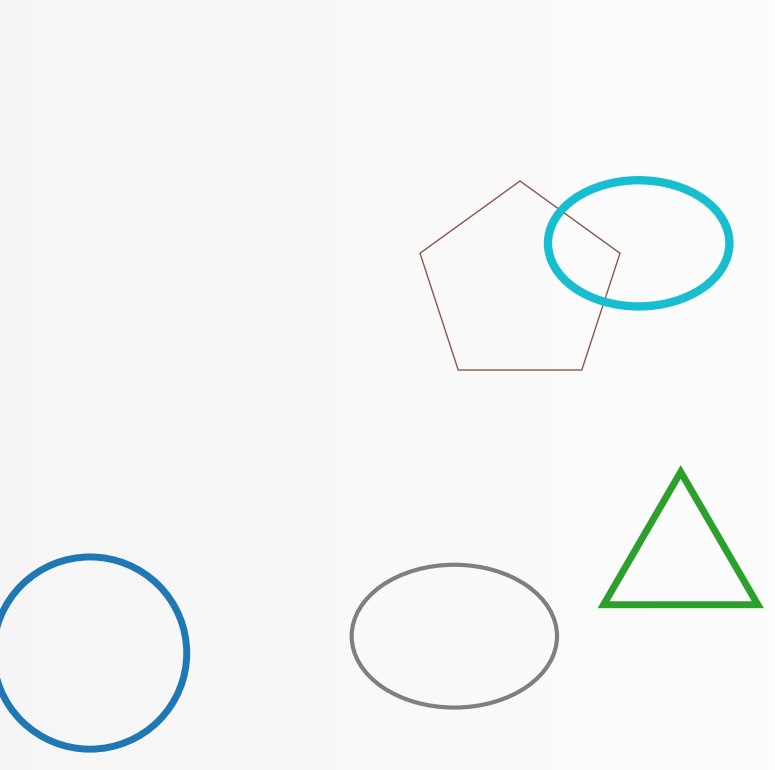[{"shape": "circle", "thickness": 2.5, "radius": 0.62, "center": [0.116, 0.152]}, {"shape": "triangle", "thickness": 2.5, "radius": 0.57, "center": [0.878, 0.272]}, {"shape": "pentagon", "thickness": 0.5, "radius": 0.68, "center": [0.671, 0.629]}, {"shape": "oval", "thickness": 1.5, "radius": 0.66, "center": [0.586, 0.174]}, {"shape": "oval", "thickness": 3, "radius": 0.59, "center": [0.824, 0.684]}]